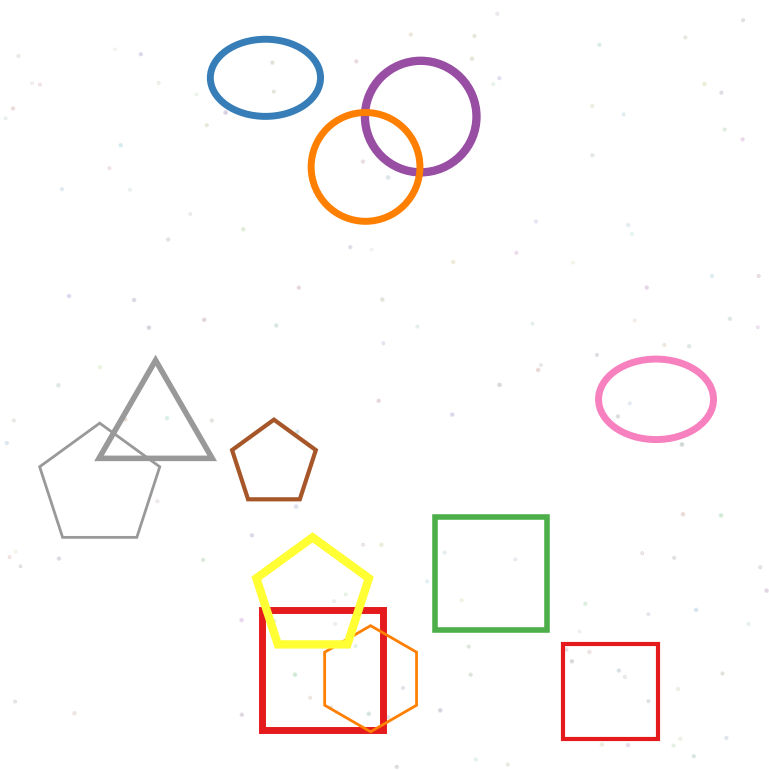[{"shape": "square", "thickness": 1.5, "radius": 0.31, "center": [0.793, 0.102]}, {"shape": "square", "thickness": 2.5, "radius": 0.39, "center": [0.419, 0.13]}, {"shape": "oval", "thickness": 2.5, "radius": 0.36, "center": [0.345, 0.899]}, {"shape": "square", "thickness": 2, "radius": 0.36, "center": [0.638, 0.255]}, {"shape": "circle", "thickness": 3, "radius": 0.36, "center": [0.546, 0.849]}, {"shape": "hexagon", "thickness": 1, "radius": 0.34, "center": [0.481, 0.119]}, {"shape": "circle", "thickness": 2.5, "radius": 0.35, "center": [0.475, 0.783]}, {"shape": "pentagon", "thickness": 3, "radius": 0.38, "center": [0.406, 0.225]}, {"shape": "pentagon", "thickness": 1.5, "radius": 0.29, "center": [0.356, 0.398]}, {"shape": "oval", "thickness": 2.5, "radius": 0.37, "center": [0.852, 0.481]}, {"shape": "pentagon", "thickness": 1, "radius": 0.41, "center": [0.129, 0.368]}, {"shape": "triangle", "thickness": 2, "radius": 0.42, "center": [0.202, 0.447]}]